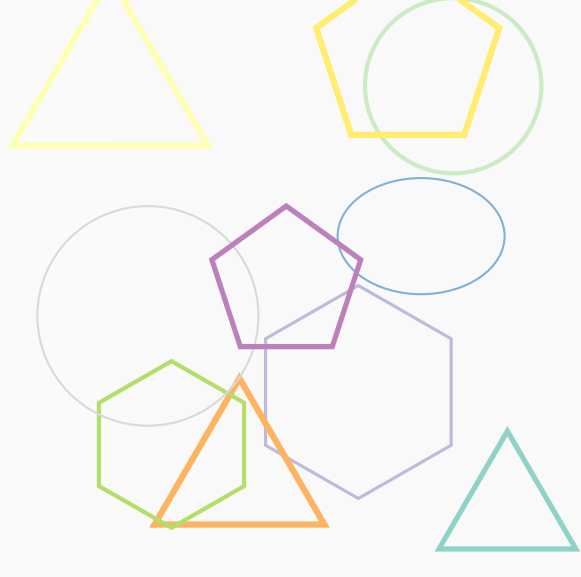[{"shape": "triangle", "thickness": 2.5, "radius": 0.68, "center": [0.873, 0.117]}, {"shape": "triangle", "thickness": 3, "radius": 0.97, "center": [0.19, 0.844]}, {"shape": "hexagon", "thickness": 1.5, "radius": 0.92, "center": [0.616, 0.32]}, {"shape": "oval", "thickness": 1, "radius": 0.72, "center": [0.725, 0.59]}, {"shape": "triangle", "thickness": 3, "radius": 0.84, "center": [0.412, 0.175]}, {"shape": "hexagon", "thickness": 2, "radius": 0.72, "center": [0.295, 0.23]}, {"shape": "circle", "thickness": 1, "radius": 0.95, "center": [0.254, 0.452]}, {"shape": "pentagon", "thickness": 2.5, "radius": 0.67, "center": [0.493, 0.508]}, {"shape": "circle", "thickness": 2, "radius": 0.76, "center": [0.78, 0.851]}, {"shape": "pentagon", "thickness": 3, "radius": 0.83, "center": [0.701, 0.899]}]